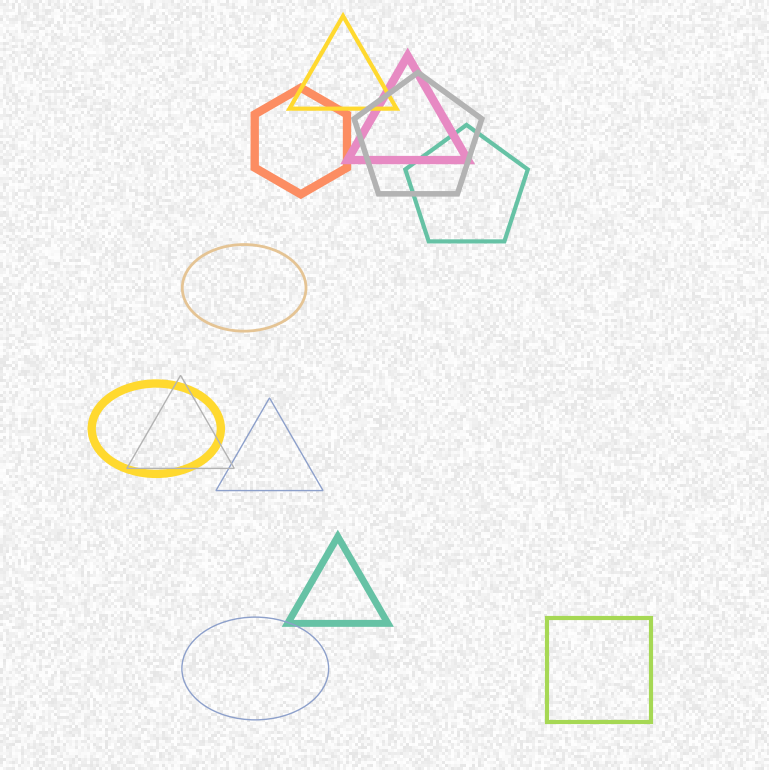[{"shape": "triangle", "thickness": 2.5, "radius": 0.38, "center": [0.439, 0.228]}, {"shape": "pentagon", "thickness": 1.5, "radius": 0.42, "center": [0.606, 0.754]}, {"shape": "hexagon", "thickness": 3, "radius": 0.35, "center": [0.391, 0.817]}, {"shape": "oval", "thickness": 0.5, "radius": 0.48, "center": [0.332, 0.132]}, {"shape": "triangle", "thickness": 0.5, "radius": 0.4, "center": [0.35, 0.403]}, {"shape": "triangle", "thickness": 3, "radius": 0.45, "center": [0.529, 0.837]}, {"shape": "square", "thickness": 1.5, "radius": 0.34, "center": [0.778, 0.13]}, {"shape": "oval", "thickness": 3, "radius": 0.42, "center": [0.203, 0.443]}, {"shape": "triangle", "thickness": 1.5, "radius": 0.4, "center": [0.445, 0.899]}, {"shape": "oval", "thickness": 1, "radius": 0.4, "center": [0.317, 0.626]}, {"shape": "pentagon", "thickness": 2, "radius": 0.44, "center": [0.543, 0.819]}, {"shape": "triangle", "thickness": 0.5, "radius": 0.4, "center": [0.234, 0.432]}]